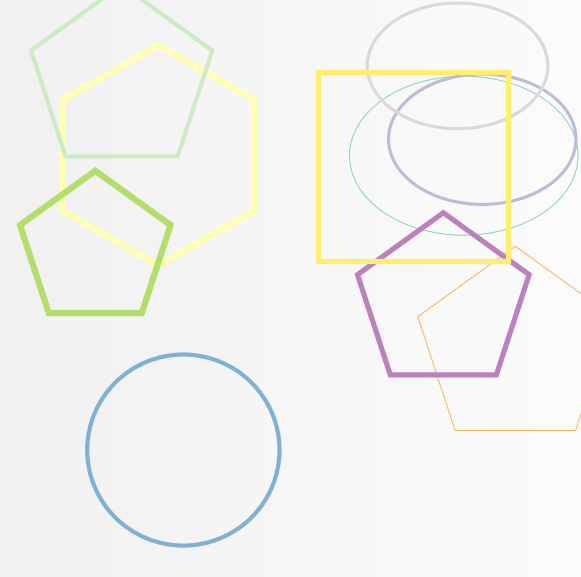[{"shape": "oval", "thickness": 0.5, "radius": 0.98, "center": [0.798, 0.73]}, {"shape": "hexagon", "thickness": 3, "radius": 0.95, "center": [0.273, 0.73]}, {"shape": "oval", "thickness": 1.5, "radius": 0.81, "center": [0.83, 0.758]}, {"shape": "circle", "thickness": 2, "radius": 0.83, "center": [0.315, 0.22]}, {"shape": "pentagon", "thickness": 0.5, "radius": 0.88, "center": [0.887, 0.396]}, {"shape": "pentagon", "thickness": 3, "radius": 0.68, "center": [0.164, 0.567]}, {"shape": "oval", "thickness": 1.5, "radius": 0.78, "center": [0.787, 0.885]}, {"shape": "pentagon", "thickness": 2.5, "radius": 0.78, "center": [0.763, 0.476]}, {"shape": "pentagon", "thickness": 2, "radius": 0.82, "center": [0.209, 0.861]}, {"shape": "square", "thickness": 2.5, "radius": 0.82, "center": [0.71, 0.711]}]